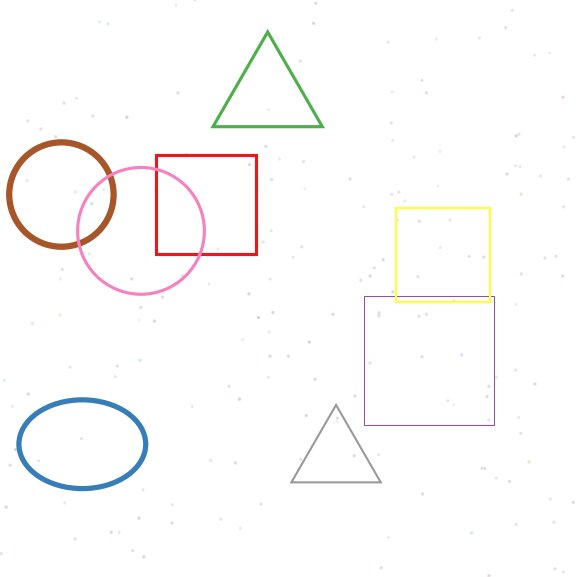[{"shape": "square", "thickness": 1.5, "radius": 0.43, "center": [0.356, 0.645]}, {"shape": "oval", "thickness": 2.5, "radius": 0.55, "center": [0.143, 0.23]}, {"shape": "triangle", "thickness": 1.5, "radius": 0.55, "center": [0.464, 0.834]}, {"shape": "square", "thickness": 0.5, "radius": 0.56, "center": [0.743, 0.375]}, {"shape": "square", "thickness": 1, "radius": 0.41, "center": [0.768, 0.558]}, {"shape": "circle", "thickness": 3, "radius": 0.45, "center": [0.106, 0.662]}, {"shape": "circle", "thickness": 1.5, "radius": 0.55, "center": [0.244, 0.599]}, {"shape": "triangle", "thickness": 1, "radius": 0.45, "center": [0.582, 0.209]}]